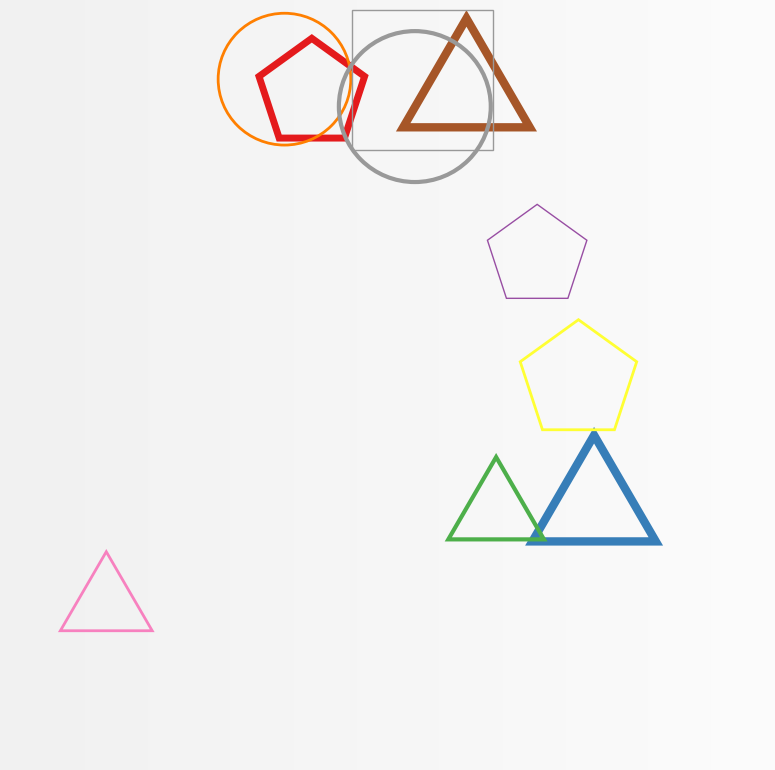[{"shape": "pentagon", "thickness": 2.5, "radius": 0.36, "center": [0.402, 0.879]}, {"shape": "triangle", "thickness": 3, "radius": 0.46, "center": [0.767, 0.343]}, {"shape": "triangle", "thickness": 1.5, "radius": 0.36, "center": [0.64, 0.335]}, {"shape": "pentagon", "thickness": 0.5, "radius": 0.34, "center": [0.693, 0.667]}, {"shape": "circle", "thickness": 1, "radius": 0.43, "center": [0.367, 0.897]}, {"shape": "pentagon", "thickness": 1, "radius": 0.4, "center": [0.746, 0.506]}, {"shape": "triangle", "thickness": 3, "radius": 0.47, "center": [0.602, 0.882]}, {"shape": "triangle", "thickness": 1, "radius": 0.34, "center": [0.137, 0.215]}, {"shape": "circle", "thickness": 1.5, "radius": 0.49, "center": [0.535, 0.862]}, {"shape": "square", "thickness": 0.5, "radius": 0.46, "center": [0.545, 0.896]}]